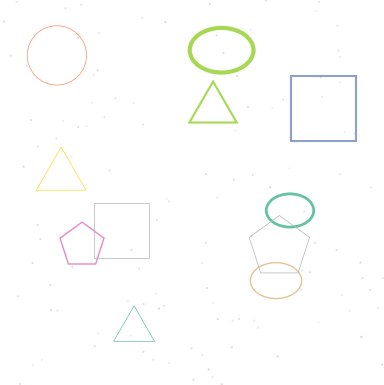[{"shape": "triangle", "thickness": 0.5, "radius": 0.31, "center": [0.348, 0.144]}, {"shape": "oval", "thickness": 2, "radius": 0.31, "center": [0.753, 0.453]}, {"shape": "circle", "thickness": 0.5, "radius": 0.39, "center": [0.148, 0.856]}, {"shape": "square", "thickness": 1.5, "radius": 0.42, "center": [0.84, 0.718]}, {"shape": "pentagon", "thickness": 1, "radius": 0.3, "center": [0.213, 0.363]}, {"shape": "triangle", "thickness": 1.5, "radius": 0.35, "center": [0.553, 0.717]}, {"shape": "oval", "thickness": 3, "radius": 0.41, "center": [0.576, 0.87]}, {"shape": "triangle", "thickness": 0.5, "radius": 0.37, "center": [0.159, 0.543]}, {"shape": "oval", "thickness": 1, "radius": 0.33, "center": [0.717, 0.271]}, {"shape": "pentagon", "thickness": 0.5, "radius": 0.41, "center": [0.726, 0.358]}, {"shape": "square", "thickness": 0.5, "radius": 0.36, "center": [0.316, 0.4]}]